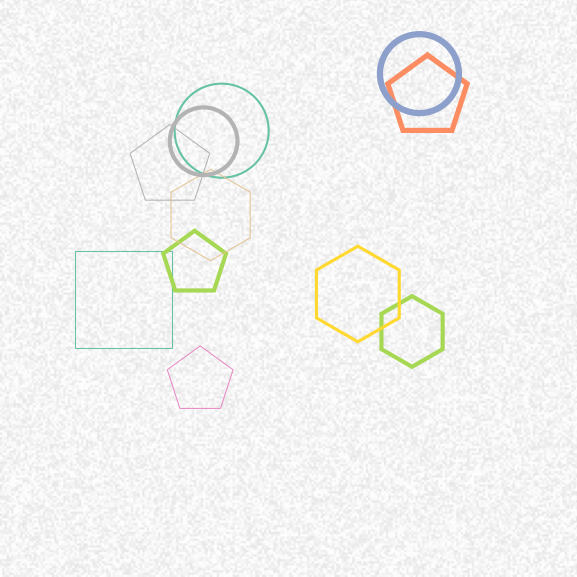[{"shape": "circle", "thickness": 1, "radius": 0.41, "center": [0.384, 0.773]}, {"shape": "square", "thickness": 0.5, "radius": 0.42, "center": [0.213, 0.48]}, {"shape": "pentagon", "thickness": 2.5, "radius": 0.36, "center": [0.74, 0.832]}, {"shape": "circle", "thickness": 3, "radius": 0.34, "center": [0.726, 0.872]}, {"shape": "pentagon", "thickness": 0.5, "radius": 0.3, "center": [0.347, 0.34]}, {"shape": "pentagon", "thickness": 2, "radius": 0.29, "center": [0.337, 0.542]}, {"shape": "hexagon", "thickness": 2, "radius": 0.31, "center": [0.714, 0.425]}, {"shape": "hexagon", "thickness": 1.5, "radius": 0.41, "center": [0.62, 0.49]}, {"shape": "hexagon", "thickness": 0.5, "radius": 0.4, "center": [0.365, 0.627]}, {"shape": "pentagon", "thickness": 0.5, "radius": 0.36, "center": [0.294, 0.711]}, {"shape": "circle", "thickness": 2, "radius": 0.29, "center": [0.353, 0.755]}]